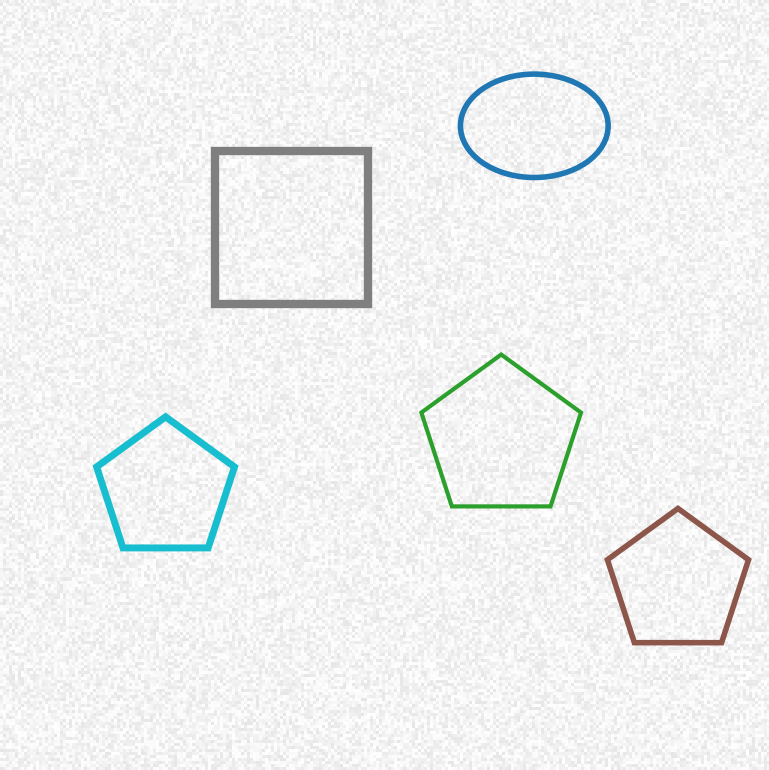[{"shape": "oval", "thickness": 2, "radius": 0.48, "center": [0.694, 0.837]}, {"shape": "pentagon", "thickness": 1.5, "radius": 0.55, "center": [0.651, 0.431]}, {"shape": "pentagon", "thickness": 2, "radius": 0.48, "center": [0.88, 0.243]}, {"shape": "square", "thickness": 3, "radius": 0.5, "center": [0.379, 0.705]}, {"shape": "pentagon", "thickness": 2.5, "radius": 0.47, "center": [0.215, 0.365]}]